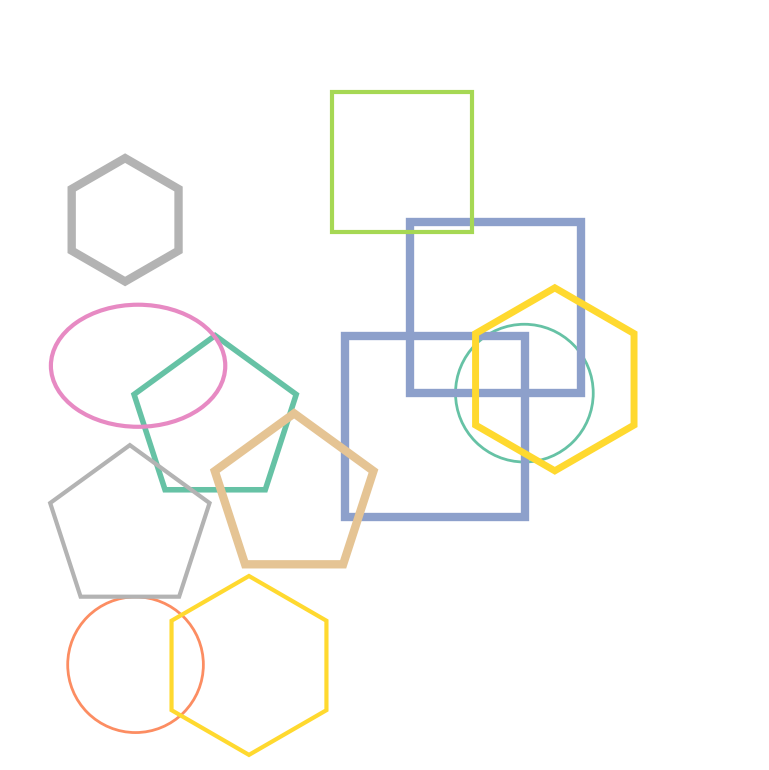[{"shape": "pentagon", "thickness": 2, "radius": 0.55, "center": [0.279, 0.454]}, {"shape": "circle", "thickness": 1, "radius": 0.45, "center": [0.681, 0.489]}, {"shape": "circle", "thickness": 1, "radius": 0.44, "center": [0.176, 0.137]}, {"shape": "square", "thickness": 3, "radius": 0.55, "center": [0.643, 0.601]}, {"shape": "square", "thickness": 3, "radius": 0.59, "center": [0.565, 0.446]}, {"shape": "oval", "thickness": 1.5, "radius": 0.57, "center": [0.179, 0.525]}, {"shape": "square", "thickness": 1.5, "radius": 0.46, "center": [0.522, 0.789]}, {"shape": "hexagon", "thickness": 1.5, "radius": 0.58, "center": [0.323, 0.136]}, {"shape": "hexagon", "thickness": 2.5, "radius": 0.59, "center": [0.721, 0.507]}, {"shape": "pentagon", "thickness": 3, "radius": 0.54, "center": [0.382, 0.355]}, {"shape": "pentagon", "thickness": 1.5, "radius": 0.54, "center": [0.169, 0.313]}, {"shape": "hexagon", "thickness": 3, "radius": 0.4, "center": [0.162, 0.715]}]